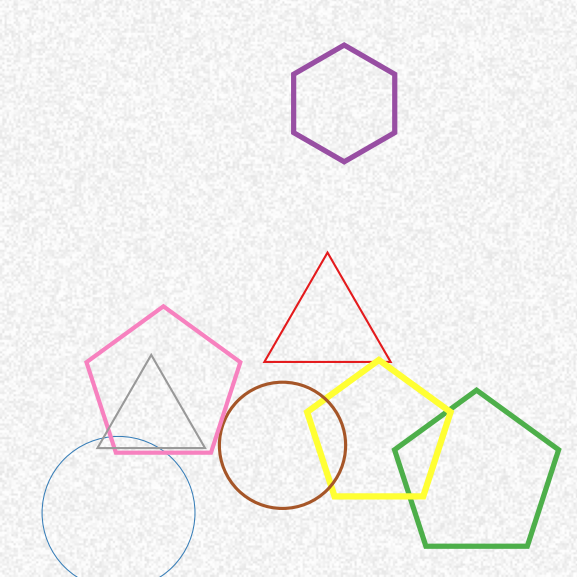[{"shape": "triangle", "thickness": 1, "radius": 0.63, "center": [0.567, 0.436]}, {"shape": "circle", "thickness": 0.5, "radius": 0.66, "center": [0.205, 0.111]}, {"shape": "pentagon", "thickness": 2.5, "radius": 0.75, "center": [0.825, 0.174]}, {"shape": "hexagon", "thickness": 2.5, "radius": 0.51, "center": [0.596, 0.82]}, {"shape": "pentagon", "thickness": 3, "radius": 0.65, "center": [0.656, 0.245]}, {"shape": "circle", "thickness": 1.5, "radius": 0.55, "center": [0.489, 0.228]}, {"shape": "pentagon", "thickness": 2, "radius": 0.7, "center": [0.283, 0.329]}, {"shape": "triangle", "thickness": 1, "radius": 0.54, "center": [0.262, 0.277]}]